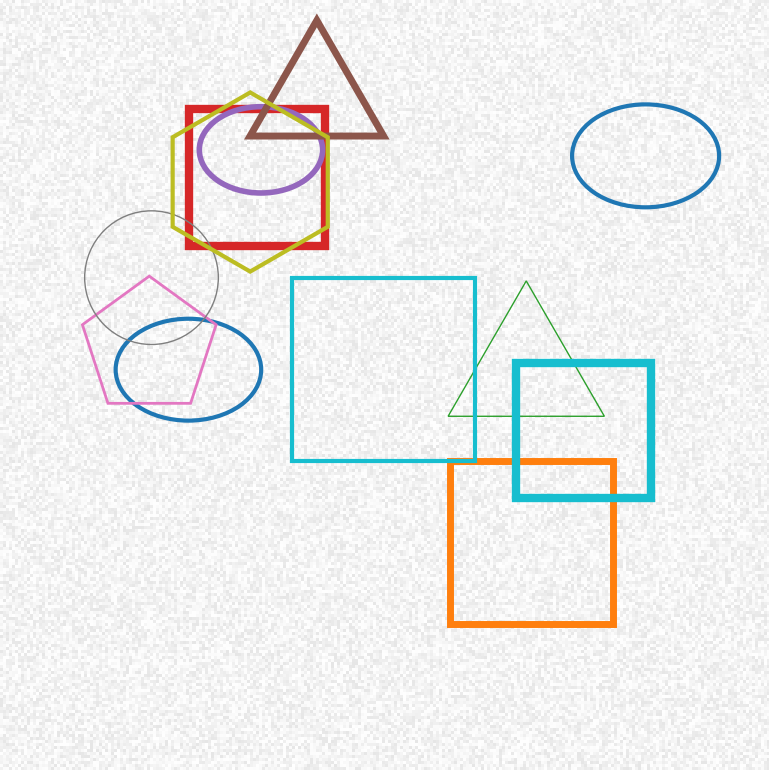[{"shape": "oval", "thickness": 1.5, "radius": 0.47, "center": [0.245, 0.52]}, {"shape": "oval", "thickness": 1.5, "radius": 0.48, "center": [0.838, 0.798]}, {"shape": "square", "thickness": 2.5, "radius": 0.53, "center": [0.691, 0.296]}, {"shape": "triangle", "thickness": 0.5, "radius": 0.59, "center": [0.683, 0.518]}, {"shape": "square", "thickness": 3, "radius": 0.44, "center": [0.334, 0.77]}, {"shape": "oval", "thickness": 2, "radius": 0.4, "center": [0.339, 0.805]}, {"shape": "triangle", "thickness": 2.5, "radius": 0.5, "center": [0.411, 0.873]}, {"shape": "pentagon", "thickness": 1, "radius": 0.46, "center": [0.194, 0.55]}, {"shape": "circle", "thickness": 0.5, "radius": 0.43, "center": [0.197, 0.639]}, {"shape": "hexagon", "thickness": 1.5, "radius": 0.58, "center": [0.325, 0.764]}, {"shape": "square", "thickness": 3, "radius": 0.44, "center": [0.758, 0.441]}, {"shape": "square", "thickness": 1.5, "radius": 0.59, "center": [0.499, 0.52]}]